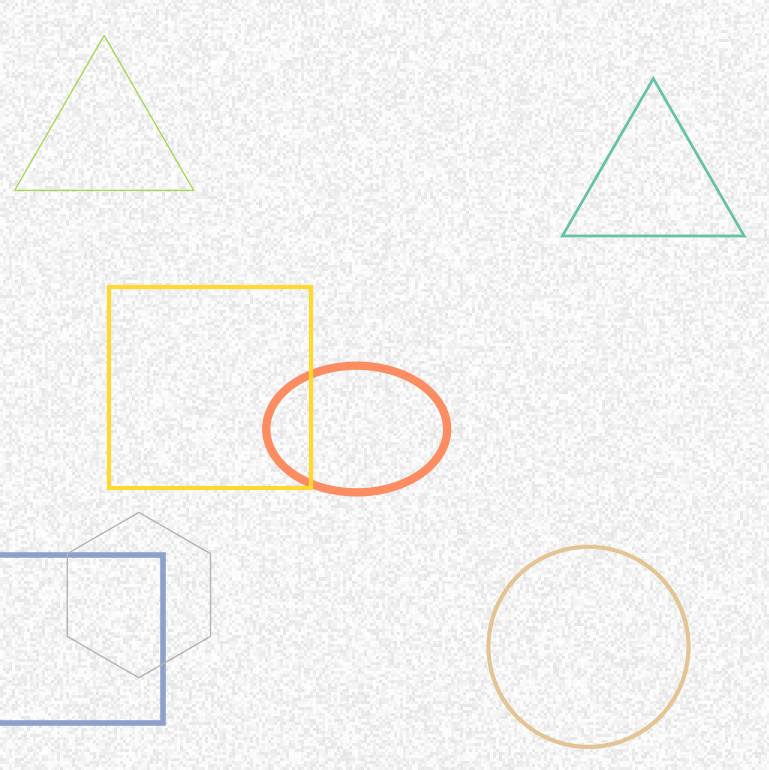[{"shape": "triangle", "thickness": 1, "radius": 0.68, "center": [0.848, 0.762]}, {"shape": "oval", "thickness": 3, "radius": 0.59, "center": [0.463, 0.443]}, {"shape": "square", "thickness": 2, "radius": 0.55, "center": [0.103, 0.17]}, {"shape": "triangle", "thickness": 0.5, "radius": 0.67, "center": [0.135, 0.82]}, {"shape": "square", "thickness": 1.5, "radius": 0.65, "center": [0.273, 0.497]}, {"shape": "circle", "thickness": 1.5, "radius": 0.65, "center": [0.764, 0.16]}, {"shape": "hexagon", "thickness": 0.5, "radius": 0.54, "center": [0.18, 0.227]}]